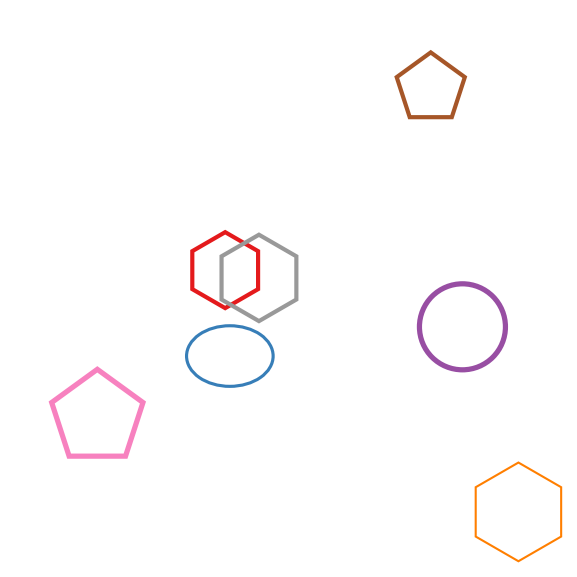[{"shape": "hexagon", "thickness": 2, "radius": 0.33, "center": [0.39, 0.531]}, {"shape": "oval", "thickness": 1.5, "radius": 0.37, "center": [0.398, 0.383]}, {"shape": "circle", "thickness": 2.5, "radius": 0.37, "center": [0.801, 0.433]}, {"shape": "hexagon", "thickness": 1, "radius": 0.43, "center": [0.898, 0.113]}, {"shape": "pentagon", "thickness": 2, "radius": 0.31, "center": [0.746, 0.846]}, {"shape": "pentagon", "thickness": 2.5, "radius": 0.42, "center": [0.169, 0.276]}, {"shape": "hexagon", "thickness": 2, "radius": 0.37, "center": [0.448, 0.518]}]